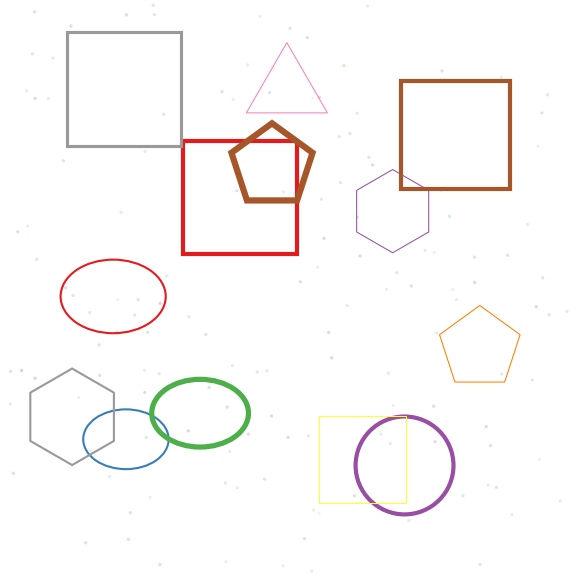[{"shape": "oval", "thickness": 1, "radius": 0.46, "center": [0.196, 0.486]}, {"shape": "square", "thickness": 2, "radius": 0.49, "center": [0.416, 0.657]}, {"shape": "oval", "thickness": 1, "radius": 0.37, "center": [0.218, 0.239]}, {"shape": "oval", "thickness": 2.5, "radius": 0.42, "center": [0.347, 0.284]}, {"shape": "circle", "thickness": 2, "radius": 0.42, "center": [0.701, 0.193]}, {"shape": "hexagon", "thickness": 0.5, "radius": 0.36, "center": [0.68, 0.633]}, {"shape": "pentagon", "thickness": 0.5, "radius": 0.37, "center": [0.831, 0.397]}, {"shape": "square", "thickness": 0.5, "radius": 0.38, "center": [0.628, 0.203]}, {"shape": "square", "thickness": 2, "radius": 0.47, "center": [0.789, 0.765]}, {"shape": "pentagon", "thickness": 3, "radius": 0.37, "center": [0.471, 0.712]}, {"shape": "triangle", "thickness": 0.5, "radius": 0.41, "center": [0.497, 0.844]}, {"shape": "square", "thickness": 1.5, "radius": 0.49, "center": [0.214, 0.844]}, {"shape": "hexagon", "thickness": 1, "radius": 0.42, "center": [0.125, 0.277]}]